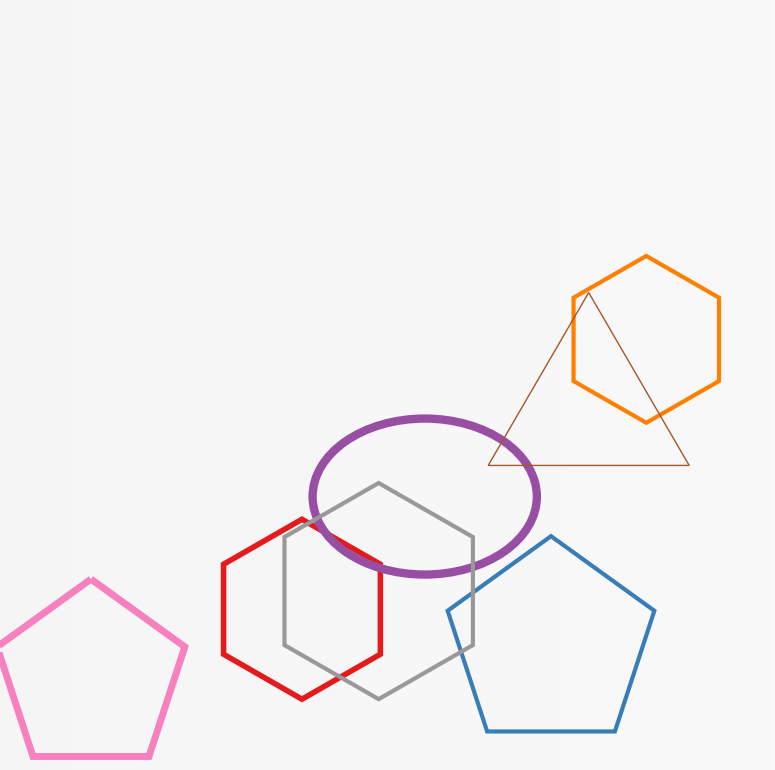[{"shape": "hexagon", "thickness": 2, "radius": 0.58, "center": [0.39, 0.209]}, {"shape": "pentagon", "thickness": 1.5, "radius": 0.7, "center": [0.711, 0.163]}, {"shape": "oval", "thickness": 3, "radius": 0.72, "center": [0.548, 0.355]}, {"shape": "hexagon", "thickness": 1.5, "radius": 0.54, "center": [0.834, 0.559]}, {"shape": "triangle", "thickness": 0.5, "radius": 0.75, "center": [0.76, 0.47]}, {"shape": "pentagon", "thickness": 2.5, "radius": 0.64, "center": [0.117, 0.121]}, {"shape": "hexagon", "thickness": 1.5, "radius": 0.7, "center": [0.489, 0.232]}]